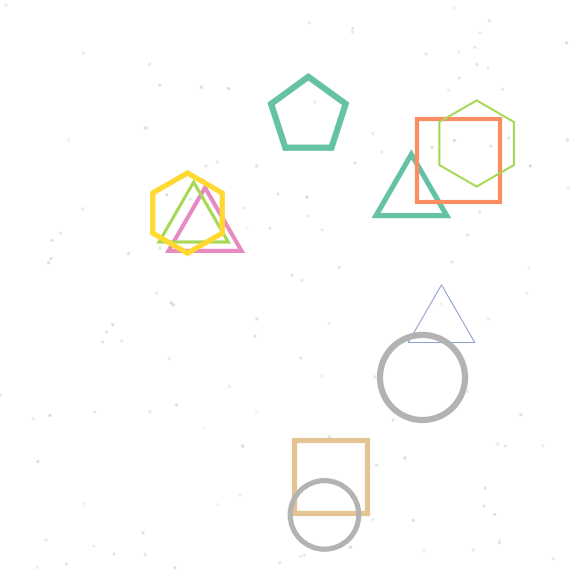[{"shape": "pentagon", "thickness": 3, "radius": 0.34, "center": [0.534, 0.798]}, {"shape": "triangle", "thickness": 2.5, "radius": 0.35, "center": [0.712, 0.661]}, {"shape": "square", "thickness": 2, "radius": 0.36, "center": [0.793, 0.722]}, {"shape": "triangle", "thickness": 0.5, "radius": 0.33, "center": [0.764, 0.439]}, {"shape": "triangle", "thickness": 2, "radius": 0.37, "center": [0.355, 0.601]}, {"shape": "triangle", "thickness": 1.5, "radius": 0.35, "center": [0.335, 0.615]}, {"shape": "hexagon", "thickness": 1, "radius": 0.37, "center": [0.825, 0.751]}, {"shape": "hexagon", "thickness": 2.5, "radius": 0.35, "center": [0.325, 0.63]}, {"shape": "square", "thickness": 2.5, "radius": 0.32, "center": [0.573, 0.175]}, {"shape": "circle", "thickness": 3, "radius": 0.37, "center": [0.732, 0.345]}, {"shape": "circle", "thickness": 2.5, "radius": 0.3, "center": [0.562, 0.107]}]